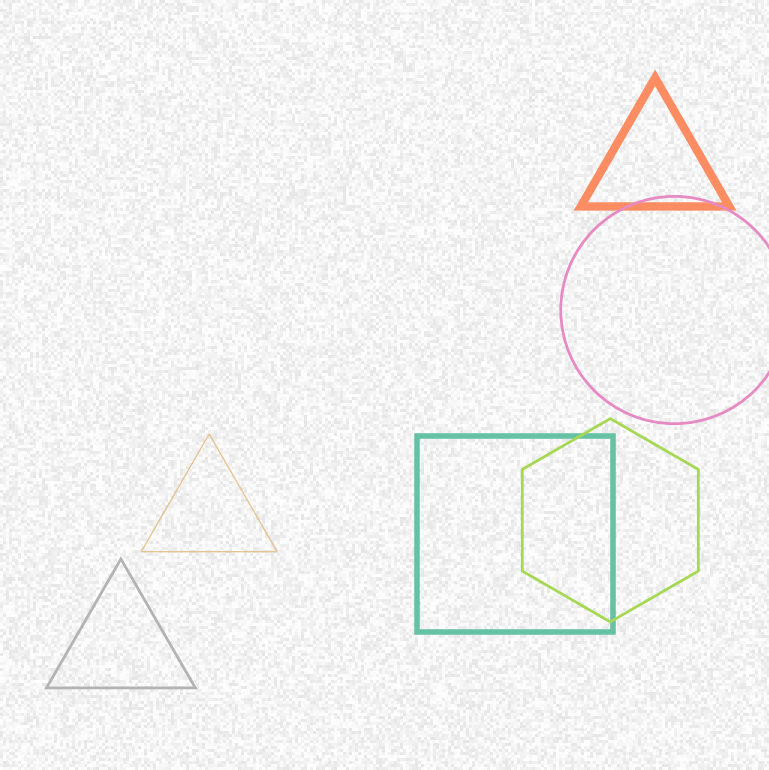[{"shape": "square", "thickness": 2, "radius": 0.64, "center": [0.669, 0.306]}, {"shape": "triangle", "thickness": 3, "radius": 0.56, "center": [0.851, 0.788]}, {"shape": "circle", "thickness": 1, "radius": 0.74, "center": [0.876, 0.597]}, {"shape": "hexagon", "thickness": 1, "radius": 0.66, "center": [0.793, 0.324]}, {"shape": "triangle", "thickness": 0.5, "radius": 0.51, "center": [0.272, 0.334]}, {"shape": "triangle", "thickness": 1, "radius": 0.56, "center": [0.157, 0.162]}]